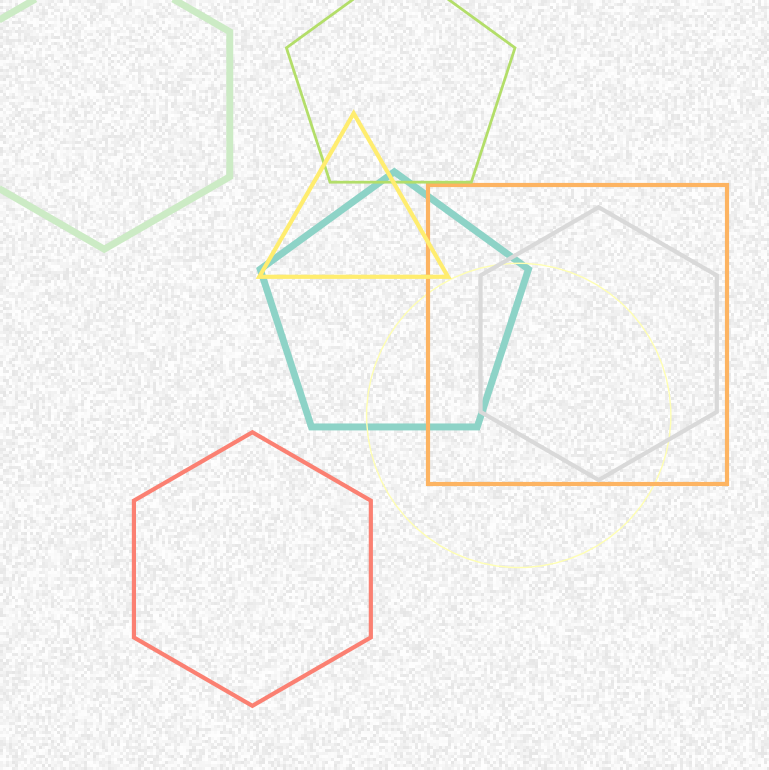[{"shape": "pentagon", "thickness": 2.5, "radius": 0.92, "center": [0.512, 0.594]}, {"shape": "circle", "thickness": 0.5, "radius": 0.99, "center": [0.674, 0.461]}, {"shape": "hexagon", "thickness": 1.5, "radius": 0.89, "center": [0.328, 0.261]}, {"shape": "square", "thickness": 1.5, "radius": 0.97, "center": [0.75, 0.565]}, {"shape": "pentagon", "thickness": 1, "radius": 0.78, "center": [0.52, 0.89]}, {"shape": "hexagon", "thickness": 1.5, "radius": 0.89, "center": [0.778, 0.554]}, {"shape": "hexagon", "thickness": 2.5, "radius": 0.94, "center": [0.135, 0.865]}, {"shape": "triangle", "thickness": 1.5, "radius": 0.71, "center": [0.459, 0.711]}]